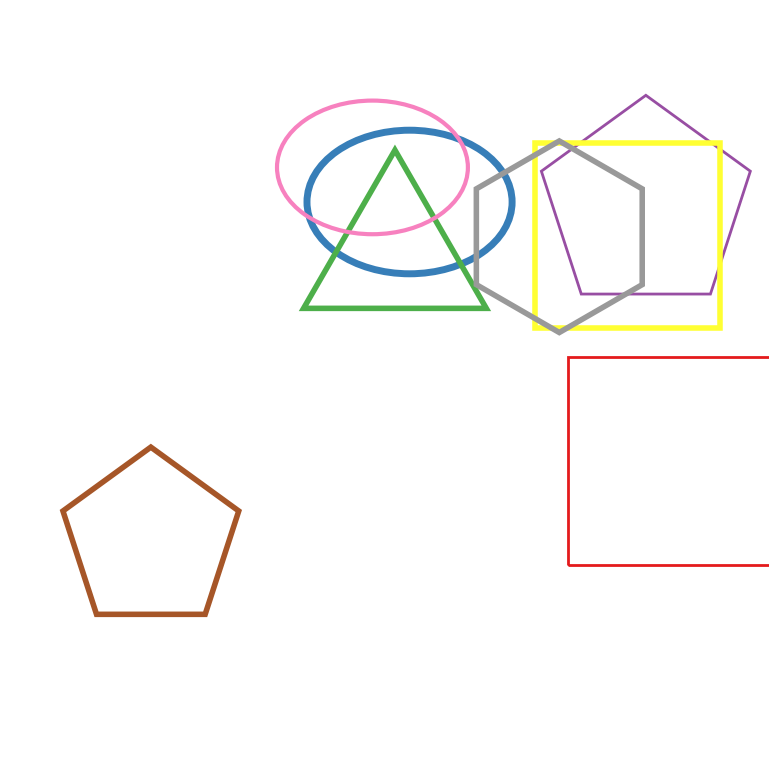[{"shape": "square", "thickness": 1, "radius": 0.67, "center": [0.872, 0.401]}, {"shape": "oval", "thickness": 2.5, "radius": 0.67, "center": [0.532, 0.738]}, {"shape": "triangle", "thickness": 2, "radius": 0.69, "center": [0.513, 0.668]}, {"shape": "pentagon", "thickness": 1, "radius": 0.71, "center": [0.839, 0.734]}, {"shape": "square", "thickness": 2, "radius": 0.6, "center": [0.815, 0.694]}, {"shape": "pentagon", "thickness": 2, "radius": 0.6, "center": [0.196, 0.299]}, {"shape": "oval", "thickness": 1.5, "radius": 0.62, "center": [0.484, 0.783]}, {"shape": "hexagon", "thickness": 2, "radius": 0.62, "center": [0.726, 0.693]}]